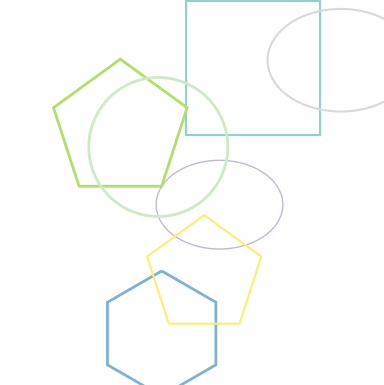[{"shape": "square", "thickness": 1.5, "radius": 0.87, "center": [0.657, 0.824]}, {"shape": "oval", "thickness": 1, "radius": 0.82, "center": [0.57, 0.468]}, {"shape": "hexagon", "thickness": 2, "radius": 0.81, "center": [0.42, 0.134]}, {"shape": "pentagon", "thickness": 2, "radius": 0.91, "center": [0.313, 0.664]}, {"shape": "oval", "thickness": 1.5, "radius": 0.95, "center": [0.885, 0.844]}, {"shape": "circle", "thickness": 2, "radius": 0.9, "center": [0.411, 0.618]}, {"shape": "pentagon", "thickness": 1.5, "radius": 0.78, "center": [0.53, 0.285]}]